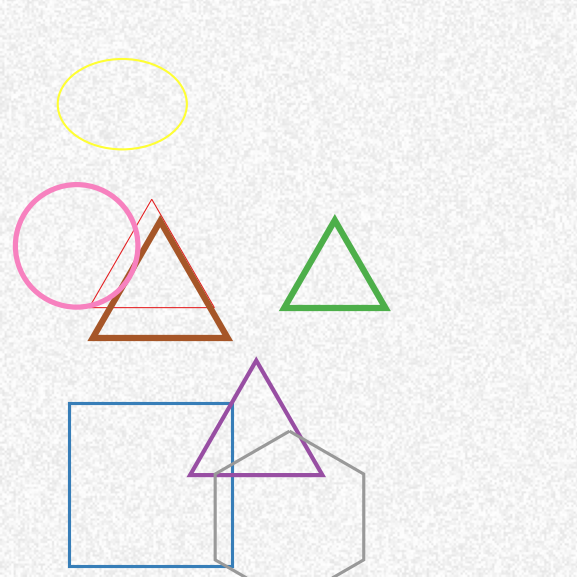[{"shape": "triangle", "thickness": 0.5, "radius": 0.63, "center": [0.263, 0.529]}, {"shape": "square", "thickness": 1.5, "radius": 0.71, "center": [0.261, 0.161]}, {"shape": "triangle", "thickness": 3, "radius": 0.51, "center": [0.58, 0.516]}, {"shape": "triangle", "thickness": 2, "radius": 0.66, "center": [0.444, 0.243]}, {"shape": "oval", "thickness": 1, "radius": 0.56, "center": [0.212, 0.819]}, {"shape": "triangle", "thickness": 3, "radius": 0.67, "center": [0.277, 0.481]}, {"shape": "circle", "thickness": 2.5, "radius": 0.53, "center": [0.133, 0.573]}, {"shape": "hexagon", "thickness": 1.5, "radius": 0.74, "center": [0.501, 0.104]}]